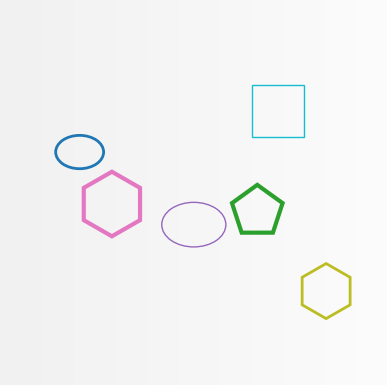[{"shape": "oval", "thickness": 2, "radius": 0.31, "center": [0.206, 0.605]}, {"shape": "pentagon", "thickness": 3, "radius": 0.34, "center": [0.664, 0.451]}, {"shape": "oval", "thickness": 1, "radius": 0.41, "center": [0.5, 0.417]}, {"shape": "hexagon", "thickness": 3, "radius": 0.42, "center": [0.289, 0.47]}, {"shape": "hexagon", "thickness": 2, "radius": 0.36, "center": [0.842, 0.244]}, {"shape": "square", "thickness": 1, "radius": 0.33, "center": [0.717, 0.712]}]